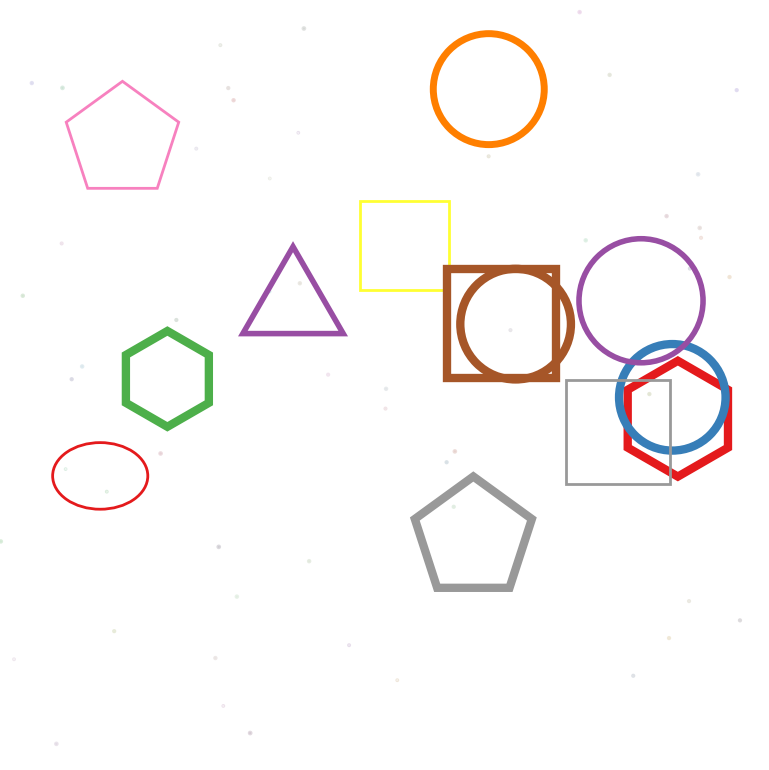[{"shape": "hexagon", "thickness": 3, "radius": 0.38, "center": [0.88, 0.456]}, {"shape": "oval", "thickness": 1, "radius": 0.31, "center": [0.13, 0.382]}, {"shape": "circle", "thickness": 3, "radius": 0.35, "center": [0.873, 0.484]}, {"shape": "hexagon", "thickness": 3, "radius": 0.31, "center": [0.217, 0.508]}, {"shape": "circle", "thickness": 2, "radius": 0.4, "center": [0.832, 0.609]}, {"shape": "triangle", "thickness": 2, "radius": 0.38, "center": [0.381, 0.604]}, {"shape": "circle", "thickness": 2.5, "radius": 0.36, "center": [0.635, 0.884]}, {"shape": "square", "thickness": 1, "radius": 0.29, "center": [0.526, 0.681]}, {"shape": "square", "thickness": 3, "radius": 0.35, "center": [0.652, 0.58]}, {"shape": "circle", "thickness": 3, "radius": 0.36, "center": [0.67, 0.579]}, {"shape": "pentagon", "thickness": 1, "radius": 0.38, "center": [0.159, 0.818]}, {"shape": "square", "thickness": 1, "radius": 0.34, "center": [0.802, 0.439]}, {"shape": "pentagon", "thickness": 3, "radius": 0.4, "center": [0.615, 0.301]}]